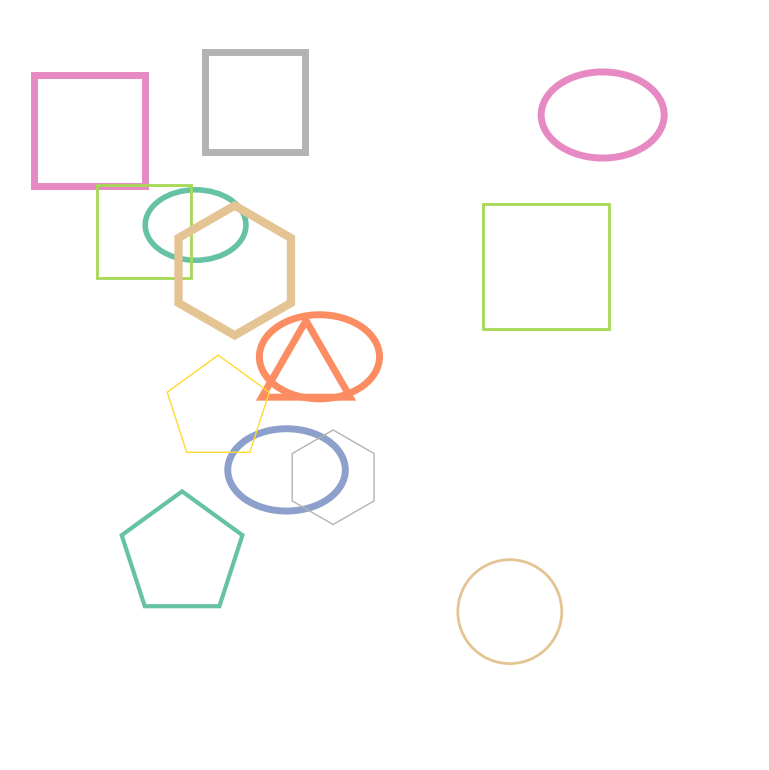[{"shape": "oval", "thickness": 2, "radius": 0.33, "center": [0.254, 0.708]}, {"shape": "pentagon", "thickness": 1.5, "radius": 0.41, "center": [0.236, 0.279]}, {"shape": "triangle", "thickness": 2.5, "radius": 0.33, "center": [0.397, 0.517]}, {"shape": "oval", "thickness": 2.5, "radius": 0.39, "center": [0.415, 0.537]}, {"shape": "oval", "thickness": 2.5, "radius": 0.38, "center": [0.372, 0.39]}, {"shape": "square", "thickness": 2.5, "radius": 0.36, "center": [0.116, 0.83]}, {"shape": "oval", "thickness": 2.5, "radius": 0.4, "center": [0.783, 0.851]}, {"shape": "square", "thickness": 1, "radius": 0.41, "center": [0.709, 0.654]}, {"shape": "square", "thickness": 1, "radius": 0.3, "center": [0.187, 0.7]}, {"shape": "pentagon", "thickness": 0.5, "radius": 0.35, "center": [0.283, 0.469]}, {"shape": "hexagon", "thickness": 3, "radius": 0.42, "center": [0.305, 0.649]}, {"shape": "circle", "thickness": 1, "radius": 0.34, "center": [0.662, 0.206]}, {"shape": "square", "thickness": 2.5, "radius": 0.33, "center": [0.331, 0.867]}, {"shape": "hexagon", "thickness": 0.5, "radius": 0.31, "center": [0.433, 0.38]}]